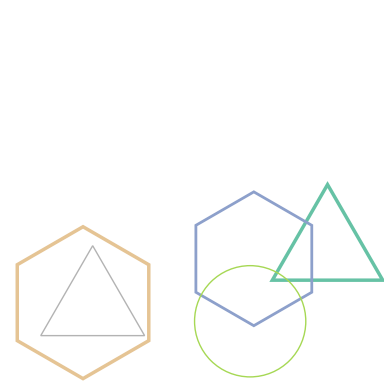[{"shape": "triangle", "thickness": 2.5, "radius": 0.83, "center": [0.851, 0.355]}, {"shape": "hexagon", "thickness": 2, "radius": 0.87, "center": [0.659, 0.328]}, {"shape": "circle", "thickness": 1, "radius": 0.72, "center": [0.65, 0.166]}, {"shape": "hexagon", "thickness": 2.5, "radius": 0.99, "center": [0.216, 0.214]}, {"shape": "triangle", "thickness": 1, "radius": 0.78, "center": [0.241, 0.206]}]